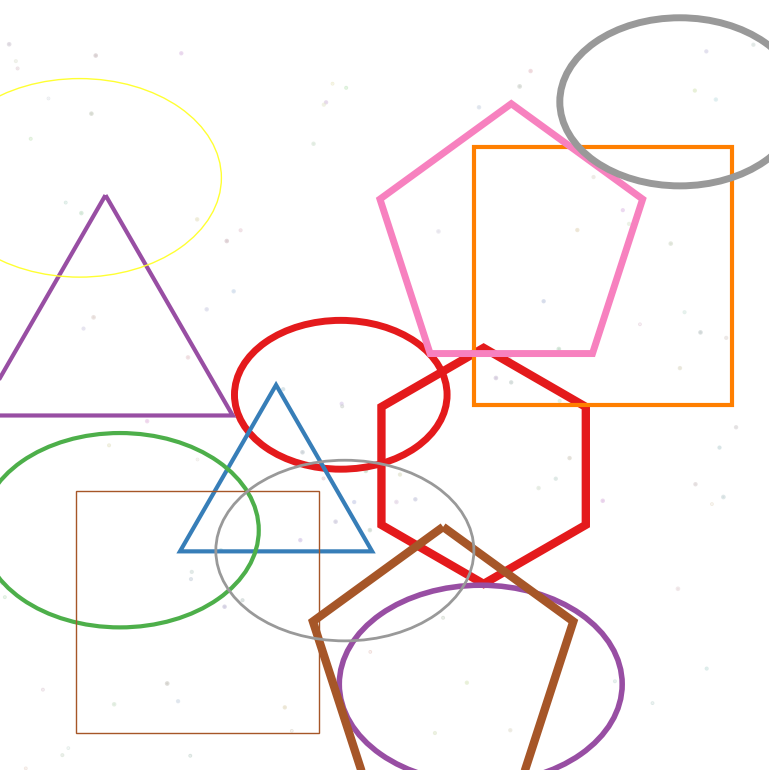[{"shape": "hexagon", "thickness": 3, "radius": 0.77, "center": [0.628, 0.395]}, {"shape": "oval", "thickness": 2.5, "radius": 0.69, "center": [0.443, 0.487]}, {"shape": "triangle", "thickness": 1.5, "radius": 0.72, "center": [0.359, 0.356]}, {"shape": "oval", "thickness": 1.5, "radius": 0.9, "center": [0.156, 0.311]}, {"shape": "triangle", "thickness": 1.5, "radius": 0.95, "center": [0.137, 0.556]}, {"shape": "oval", "thickness": 2, "radius": 0.92, "center": [0.624, 0.111]}, {"shape": "square", "thickness": 1.5, "radius": 0.84, "center": [0.783, 0.642]}, {"shape": "oval", "thickness": 0.5, "radius": 0.92, "center": [0.103, 0.769]}, {"shape": "square", "thickness": 0.5, "radius": 0.79, "center": [0.256, 0.205]}, {"shape": "pentagon", "thickness": 3, "radius": 0.89, "center": [0.575, 0.138]}, {"shape": "pentagon", "thickness": 2.5, "radius": 0.9, "center": [0.664, 0.686]}, {"shape": "oval", "thickness": 2.5, "radius": 0.78, "center": [0.883, 0.868]}, {"shape": "oval", "thickness": 1, "radius": 0.84, "center": [0.448, 0.285]}]